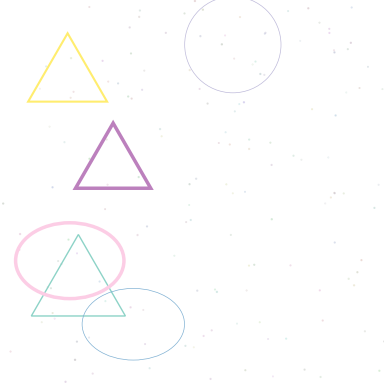[{"shape": "triangle", "thickness": 1, "radius": 0.71, "center": [0.204, 0.25]}, {"shape": "circle", "thickness": 0.5, "radius": 0.63, "center": [0.605, 0.884]}, {"shape": "oval", "thickness": 0.5, "radius": 0.66, "center": [0.346, 0.158]}, {"shape": "oval", "thickness": 2.5, "radius": 0.7, "center": [0.181, 0.323]}, {"shape": "triangle", "thickness": 2.5, "radius": 0.56, "center": [0.294, 0.567]}, {"shape": "triangle", "thickness": 1.5, "radius": 0.59, "center": [0.176, 0.795]}]